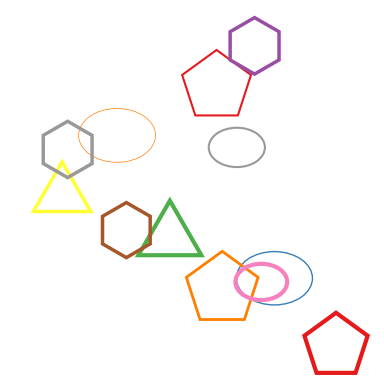[{"shape": "pentagon", "thickness": 3, "radius": 0.43, "center": [0.873, 0.101]}, {"shape": "pentagon", "thickness": 1.5, "radius": 0.47, "center": [0.563, 0.776]}, {"shape": "oval", "thickness": 1, "radius": 0.49, "center": [0.713, 0.277]}, {"shape": "triangle", "thickness": 3, "radius": 0.47, "center": [0.441, 0.384]}, {"shape": "hexagon", "thickness": 2.5, "radius": 0.37, "center": [0.661, 0.881]}, {"shape": "oval", "thickness": 0.5, "radius": 0.5, "center": [0.304, 0.648]}, {"shape": "pentagon", "thickness": 2, "radius": 0.49, "center": [0.577, 0.249]}, {"shape": "triangle", "thickness": 2.5, "radius": 0.43, "center": [0.161, 0.494]}, {"shape": "hexagon", "thickness": 2.5, "radius": 0.36, "center": [0.328, 0.402]}, {"shape": "oval", "thickness": 3, "radius": 0.34, "center": [0.679, 0.268]}, {"shape": "oval", "thickness": 1.5, "radius": 0.36, "center": [0.615, 0.617]}, {"shape": "hexagon", "thickness": 2.5, "radius": 0.37, "center": [0.176, 0.612]}]